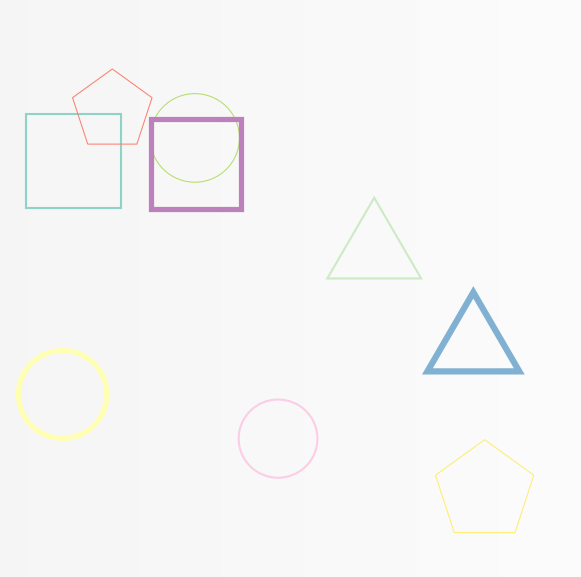[{"shape": "square", "thickness": 1, "radius": 0.41, "center": [0.127, 0.72]}, {"shape": "circle", "thickness": 2.5, "radius": 0.38, "center": [0.108, 0.316]}, {"shape": "pentagon", "thickness": 0.5, "radius": 0.36, "center": [0.193, 0.808]}, {"shape": "triangle", "thickness": 3, "radius": 0.46, "center": [0.814, 0.402]}, {"shape": "circle", "thickness": 0.5, "radius": 0.38, "center": [0.335, 0.76]}, {"shape": "circle", "thickness": 1, "radius": 0.34, "center": [0.478, 0.24]}, {"shape": "square", "thickness": 2.5, "radius": 0.39, "center": [0.337, 0.715]}, {"shape": "triangle", "thickness": 1, "radius": 0.47, "center": [0.644, 0.564]}, {"shape": "pentagon", "thickness": 0.5, "radius": 0.44, "center": [0.834, 0.149]}]